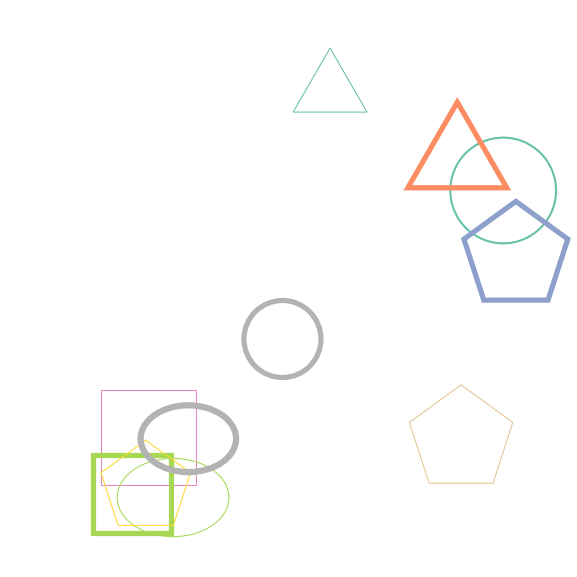[{"shape": "triangle", "thickness": 0.5, "radius": 0.37, "center": [0.572, 0.842]}, {"shape": "circle", "thickness": 1, "radius": 0.46, "center": [0.871, 0.669]}, {"shape": "triangle", "thickness": 2.5, "radius": 0.49, "center": [0.792, 0.723]}, {"shape": "pentagon", "thickness": 2.5, "radius": 0.47, "center": [0.893, 0.556]}, {"shape": "square", "thickness": 0.5, "radius": 0.41, "center": [0.257, 0.242]}, {"shape": "square", "thickness": 2.5, "radius": 0.34, "center": [0.228, 0.143]}, {"shape": "oval", "thickness": 0.5, "radius": 0.48, "center": [0.3, 0.138]}, {"shape": "pentagon", "thickness": 0.5, "radius": 0.41, "center": [0.252, 0.155]}, {"shape": "pentagon", "thickness": 0.5, "radius": 0.47, "center": [0.798, 0.239]}, {"shape": "oval", "thickness": 3, "radius": 0.41, "center": [0.326, 0.239]}, {"shape": "circle", "thickness": 2.5, "radius": 0.33, "center": [0.489, 0.412]}]